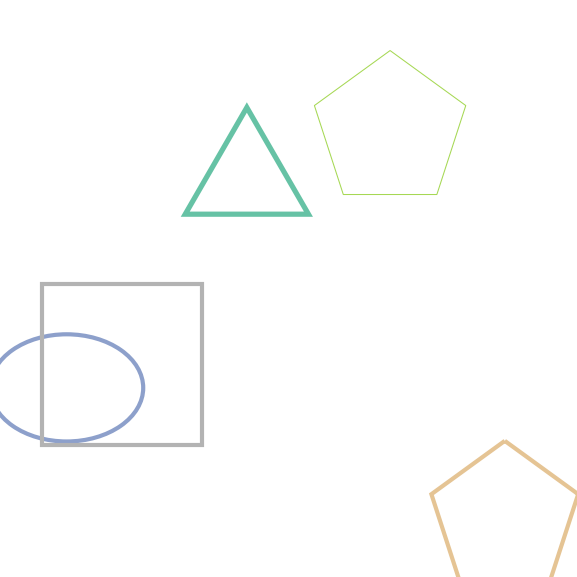[{"shape": "triangle", "thickness": 2.5, "radius": 0.62, "center": [0.427, 0.69]}, {"shape": "oval", "thickness": 2, "radius": 0.66, "center": [0.115, 0.327]}, {"shape": "pentagon", "thickness": 0.5, "radius": 0.69, "center": [0.675, 0.774]}, {"shape": "pentagon", "thickness": 2, "radius": 0.67, "center": [0.874, 0.102]}, {"shape": "square", "thickness": 2, "radius": 0.7, "center": [0.211, 0.367]}]